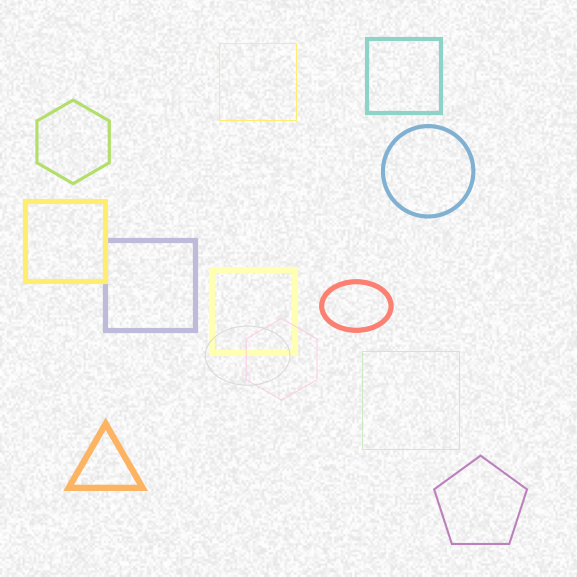[{"shape": "square", "thickness": 2, "radius": 0.32, "center": [0.699, 0.867]}, {"shape": "square", "thickness": 3, "radius": 0.36, "center": [0.439, 0.46]}, {"shape": "square", "thickness": 2.5, "radius": 0.39, "center": [0.259, 0.506]}, {"shape": "oval", "thickness": 2.5, "radius": 0.3, "center": [0.617, 0.469]}, {"shape": "circle", "thickness": 2, "radius": 0.39, "center": [0.741, 0.703]}, {"shape": "triangle", "thickness": 3, "radius": 0.37, "center": [0.183, 0.191]}, {"shape": "hexagon", "thickness": 1.5, "radius": 0.36, "center": [0.127, 0.753]}, {"shape": "hexagon", "thickness": 0.5, "radius": 0.35, "center": [0.488, 0.377]}, {"shape": "oval", "thickness": 0.5, "radius": 0.37, "center": [0.429, 0.383]}, {"shape": "pentagon", "thickness": 1, "radius": 0.42, "center": [0.832, 0.126]}, {"shape": "square", "thickness": 0.5, "radius": 0.42, "center": [0.711, 0.306]}, {"shape": "square", "thickness": 2.5, "radius": 0.35, "center": [0.113, 0.582]}, {"shape": "square", "thickness": 0.5, "radius": 0.33, "center": [0.446, 0.858]}]